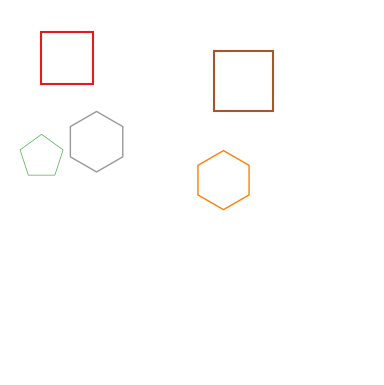[{"shape": "square", "thickness": 1.5, "radius": 0.34, "center": [0.173, 0.85]}, {"shape": "pentagon", "thickness": 0.5, "radius": 0.29, "center": [0.108, 0.593]}, {"shape": "hexagon", "thickness": 1, "radius": 0.38, "center": [0.581, 0.532]}, {"shape": "square", "thickness": 1.5, "radius": 0.39, "center": [0.633, 0.79]}, {"shape": "hexagon", "thickness": 1, "radius": 0.39, "center": [0.251, 0.632]}]